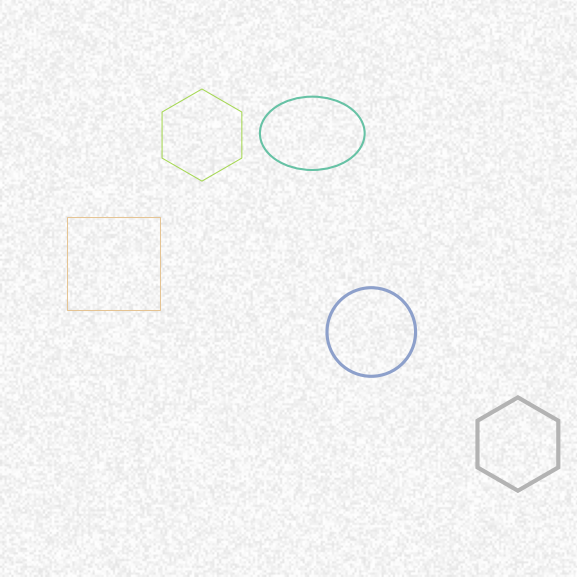[{"shape": "oval", "thickness": 1, "radius": 0.45, "center": [0.541, 0.768]}, {"shape": "circle", "thickness": 1.5, "radius": 0.38, "center": [0.643, 0.424]}, {"shape": "hexagon", "thickness": 0.5, "radius": 0.4, "center": [0.35, 0.765]}, {"shape": "square", "thickness": 0.5, "radius": 0.4, "center": [0.196, 0.543]}, {"shape": "hexagon", "thickness": 2, "radius": 0.4, "center": [0.897, 0.23]}]